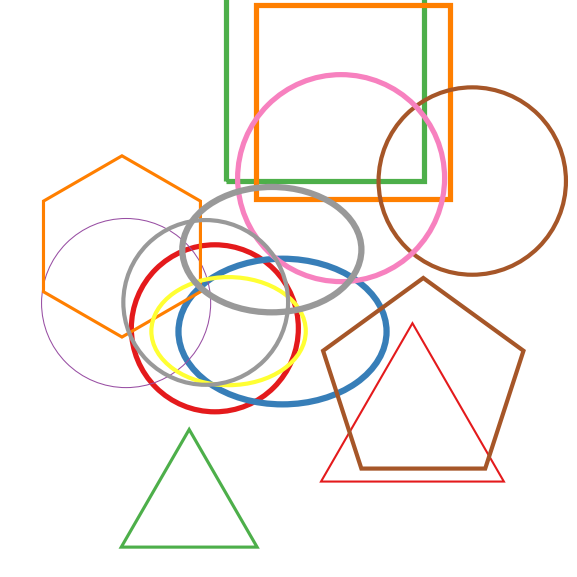[{"shape": "circle", "thickness": 2.5, "radius": 0.72, "center": [0.372, 0.431]}, {"shape": "triangle", "thickness": 1, "radius": 0.91, "center": [0.714, 0.257]}, {"shape": "oval", "thickness": 3, "radius": 0.9, "center": [0.489, 0.425]}, {"shape": "square", "thickness": 2.5, "radius": 0.86, "center": [0.562, 0.857]}, {"shape": "triangle", "thickness": 1.5, "radius": 0.68, "center": [0.328, 0.12]}, {"shape": "circle", "thickness": 0.5, "radius": 0.73, "center": [0.218, 0.474]}, {"shape": "square", "thickness": 2.5, "radius": 0.84, "center": [0.611, 0.823]}, {"shape": "hexagon", "thickness": 1.5, "radius": 0.78, "center": [0.211, 0.572]}, {"shape": "oval", "thickness": 2, "radius": 0.67, "center": [0.396, 0.426]}, {"shape": "circle", "thickness": 2, "radius": 0.81, "center": [0.818, 0.686]}, {"shape": "pentagon", "thickness": 2, "radius": 0.91, "center": [0.733, 0.335]}, {"shape": "circle", "thickness": 2.5, "radius": 0.9, "center": [0.591, 0.691]}, {"shape": "circle", "thickness": 2, "radius": 0.71, "center": [0.356, 0.475]}, {"shape": "oval", "thickness": 3, "radius": 0.78, "center": [0.471, 0.567]}]